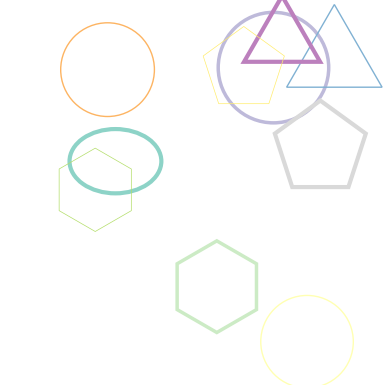[{"shape": "oval", "thickness": 3, "radius": 0.6, "center": [0.3, 0.581]}, {"shape": "circle", "thickness": 1, "radius": 0.6, "center": [0.797, 0.112]}, {"shape": "circle", "thickness": 2.5, "radius": 0.72, "center": [0.71, 0.824]}, {"shape": "triangle", "thickness": 1, "radius": 0.72, "center": [0.868, 0.845]}, {"shape": "circle", "thickness": 1, "radius": 0.61, "center": [0.279, 0.819]}, {"shape": "hexagon", "thickness": 0.5, "radius": 0.54, "center": [0.247, 0.507]}, {"shape": "pentagon", "thickness": 3, "radius": 0.62, "center": [0.832, 0.615]}, {"shape": "triangle", "thickness": 3, "radius": 0.57, "center": [0.733, 0.897]}, {"shape": "hexagon", "thickness": 2.5, "radius": 0.59, "center": [0.563, 0.255]}, {"shape": "pentagon", "thickness": 0.5, "radius": 0.55, "center": [0.633, 0.82]}]